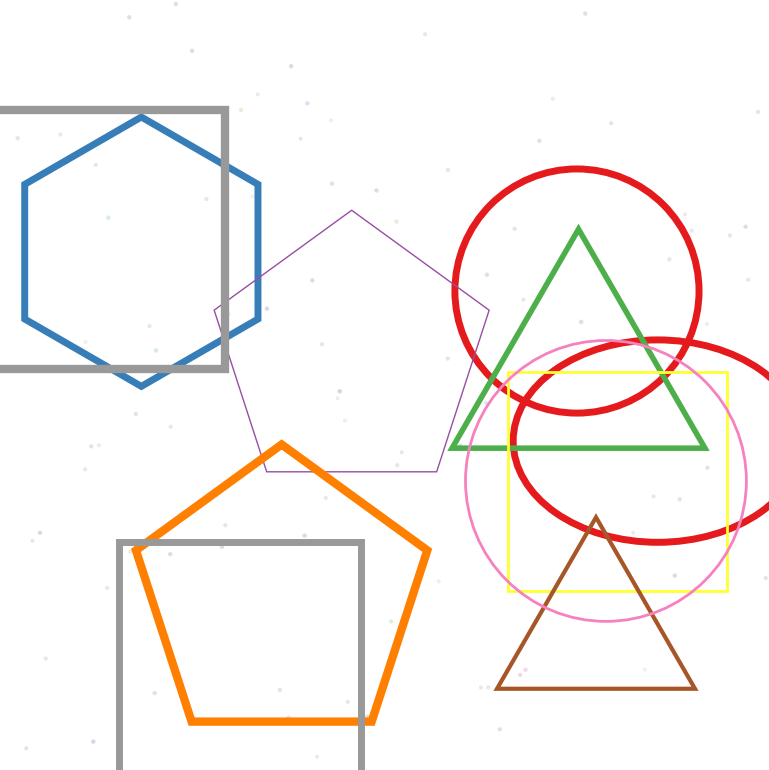[{"shape": "oval", "thickness": 2.5, "radius": 0.94, "center": [0.854, 0.427]}, {"shape": "circle", "thickness": 2.5, "radius": 0.79, "center": [0.749, 0.622]}, {"shape": "hexagon", "thickness": 2.5, "radius": 0.87, "center": [0.184, 0.673]}, {"shape": "triangle", "thickness": 2, "radius": 0.95, "center": [0.751, 0.513]}, {"shape": "pentagon", "thickness": 0.5, "radius": 0.94, "center": [0.457, 0.539]}, {"shape": "pentagon", "thickness": 3, "radius": 0.99, "center": [0.366, 0.224]}, {"shape": "square", "thickness": 1, "radius": 0.71, "center": [0.802, 0.375]}, {"shape": "triangle", "thickness": 1.5, "radius": 0.74, "center": [0.774, 0.18]}, {"shape": "circle", "thickness": 1, "radius": 0.91, "center": [0.787, 0.375]}, {"shape": "square", "thickness": 2.5, "radius": 0.79, "center": [0.312, 0.139]}, {"shape": "square", "thickness": 3, "radius": 0.84, "center": [0.124, 0.689]}]